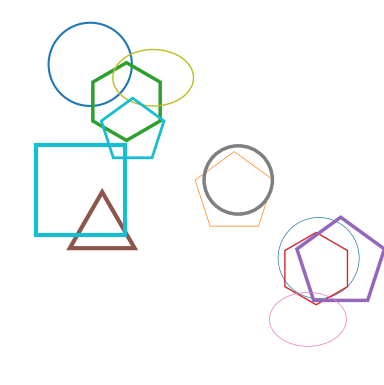[{"shape": "circle", "thickness": 1.5, "radius": 0.54, "center": [0.234, 0.833]}, {"shape": "circle", "thickness": 0.5, "radius": 0.53, "center": [0.828, 0.33]}, {"shape": "pentagon", "thickness": 0.5, "radius": 0.54, "center": [0.609, 0.499]}, {"shape": "hexagon", "thickness": 2.5, "radius": 0.5, "center": [0.329, 0.736]}, {"shape": "hexagon", "thickness": 1, "radius": 0.47, "center": [0.821, 0.302]}, {"shape": "pentagon", "thickness": 2.5, "radius": 0.6, "center": [0.885, 0.316]}, {"shape": "triangle", "thickness": 3, "radius": 0.49, "center": [0.265, 0.404]}, {"shape": "oval", "thickness": 0.5, "radius": 0.5, "center": [0.8, 0.17]}, {"shape": "circle", "thickness": 2.5, "radius": 0.44, "center": [0.619, 0.533]}, {"shape": "oval", "thickness": 1, "radius": 0.52, "center": [0.398, 0.798]}, {"shape": "pentagon", "thickness": 2, "radius": 0.43, "center": [0.345, 0.659]}, {"shape": "square", "thickness": 3, "radius": 0.58, "center": [0.209, 0.507]}]